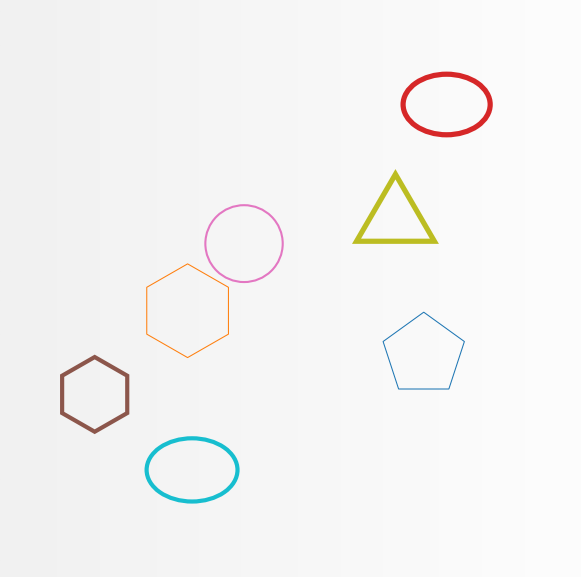[{"shape": "pentagon", "thickness": 0.5, "radius": 0.37, "center": [0.729, 0.385]}, {"shape": "hexagon", "thickness": 0.5, "radius": 0.41, "center": [0.323, 0.461]}, {"shape": "oval", "thickness": 2.5, "radius": 0.37, "center": [0.768, 0.818]}, {"shape": "hexagon", "thickness": 2, "radius": 0.32, "center": [0.163, 0.316]}, {"shape": "circle", "thickness": 1, "radius": 0.33, "center": [0.42, 0.577]}, {"shape": "triangle", "thickness": 2.5, "radius": 0.39, "center": [0.68, 0.62]}, {"shape": "oval", "thickness": 2, "radius": 0.39, "center": [0.33, 0.185]}]